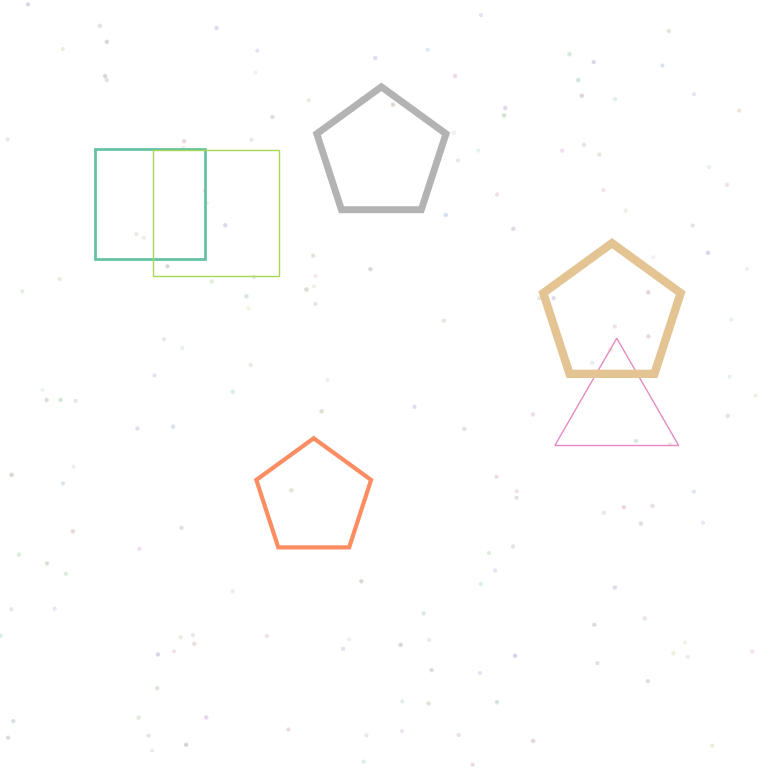[{"shape": "square", "thickness": 1, "radius": 0.36, "center": [0.194, 0.735]}, {"shape": "pentagon", "thickness": 1.5, "radius": 0.39, "center": [0.407, 0.353]}, {"shape": "triangle", "thickness": 0.5, "radius": 0.46, "center": [0.801, 0.468]}, {"shape": "square", "thickness": 0.5, "radius": 0.41, "center": [0.28, 0.723]}, {"shape": "pentagon", "thickness": 3, "radius": 0.47, "center": [0.795, 0.59]}, {"shape": "pentagon", "thickness": 2.5, "radius": 0.44, "center": [0.495, 0.799]}]